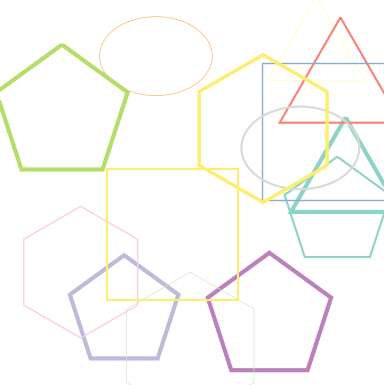[{"shape": "triangle", "thickness": 3, "radius": 0.82, "center": [0.898, 0.531]}, {"shape": "pentagon", "thickness": 1.5, "radius": 0.72, "center": [0.876, 0.449]}, {"shape": "triangle", "thickness": 0.5, "radius": 0.73, "center": [0.821, 0.863]}, {"shape": "pentagon", "thickness": 3, "radius": 0.74, "center": [0.322, 0.189]}, {"shape": "triangle", "thickness": 1.5, "radius": 0.91, "center": [0.884, 0.772]}, {"shape": "square", "thickness": 1, "radius": 0.89, "center": [0.857, 0.659]}, {"shape": "oval", "thickness": 0.5, "radius": 0.73, "center": [0.405, 0.854]}, {"shape": "pentagon", "thickness": 3, "radius": 0.9, "center": [0.161, 0.705]}, {"shape": "hexagon", "thickness": 1, "radius": 0.85, "center": [0.21, 0.293]}, {"shape": "oval", "thickness": 1.5, "radius": 0.77, "center": [0.78, 0.616]}, {"shape": "pentagon", "thickness": 3, "radius": 0.84, "center": [0.7, 0.175]}, {"shape": "hexagon", "thickness": 0.5, "radius": 0.96, "center": [0.494, 0.102]}, {"shape": "hexagon", "thickness": 2.5, "radius": 0.96, "center": [0.684, 0.666]}, {"shape": "square", "thickness": 1.5, "radius": 0.85, "center": [0.448, 0.391]}]